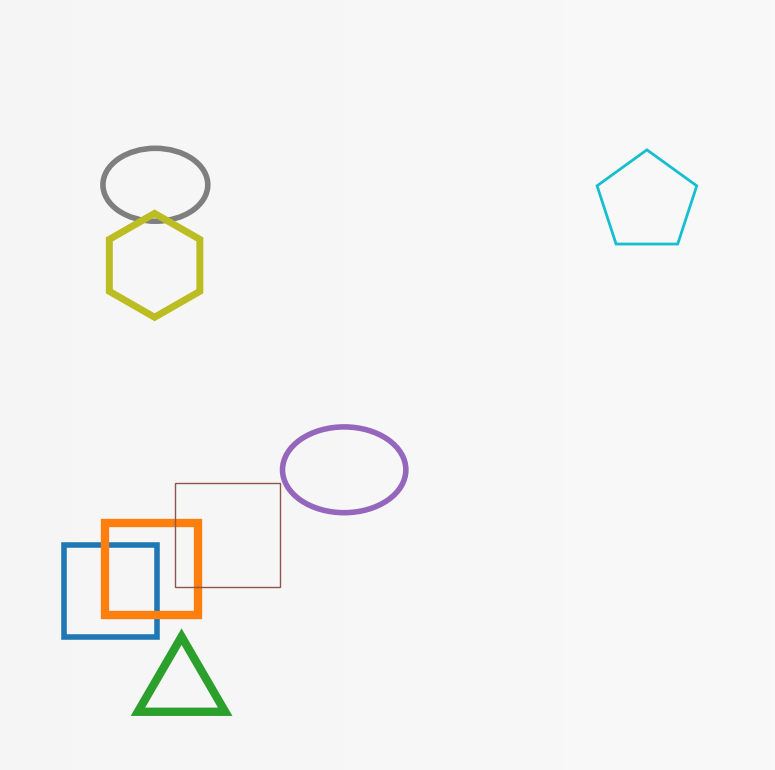[{"shape": "square", "thickness": 2, "radius": 0.3, "center": [0.142, 0.233]}, {"shape": "square", "thickness": 3, "radius": 0.3, "center": [0.196, 0.261]}, {"shape": "triangle", "thickness": 3, "radius": 0.33, "center": [0.234, 0.108]}, {"shape": "oval", "thickness": 2, "radius": 0.4, "center": [0.444, 0.39]}, {"shape": "square", "thickness": 0.5, "radius": 0.34, "center": [0.294, 0.305]}, {"shape": "oval", "thickness": 2, "radius": 0.34, "center": [0.2, 0.76]}, {"shape": "hexagon", "thickness": 2.5, "radius": 0.34, "center": [0.199, 0.655]}, {"shape": "pentagon", "thickness": 1, "radius": 0.34, "center": [0.835, 0.738]}]